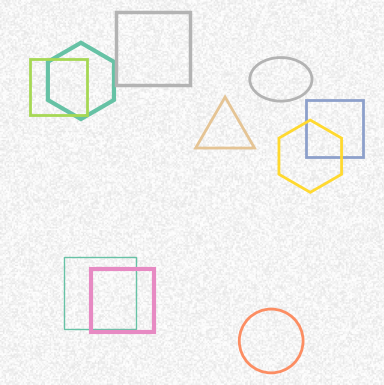[{"shape": "hexagon", "thickness": 3, "radius": 0.5, "center": [0.21, 0.79]}, {"shape": "square", "thickness": 1, "radius": 0.47, "center": [0.259, 0.239]}, {"shape": "circle", "thickness": 2, "radius": 0.41, "center": [0.704, 0.114]}, {"shape": "square", "thickness": 2, "radius": 0.37, "center": [0.869, 0.667]}, {"shape": "square", "thickness": 3, "radius": 0.41, "center": [0.317, 0.219]}, {"shape": "square", "thickness": 2, "radius": 0.37, "center": [0.152, 0.774]}, {"shape": "hexagon", "thickness": 2, "radius": 0.47, "center": [0.806, 0.594]}, {"shape": "triangle", "thickness": 2, "radius": 0.44, "center": [0.585, 0.66]}, {"shape": "oval", "thickness": 2, "radius": 0.4, "center": [0.73, 0.794]}, {"shape": "square", "thickness": 2.5, "radius": 0.48, "center": [0.397, 0.874]}]